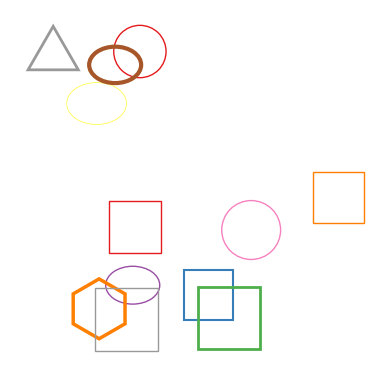[{"shape": "circle", "thickness": 1, "radius": 0.34, "center": [0.363, 0.866]}, {"shape": "square", "thickness": 1, "radius": 0.34, "center": [0.35, 0.411]}, {"shape": "square", "thickness": 1.5, "radius": 0.32, "center": [0.541, 0.234]}, {"shape": "square", "thickness": 2, "radius": 0.41, "center": [0.595, 0.174]}, {"shape": "oval", "thickness": 1, "radius": 0.35, "center": [0.345, 0.259]}, {"shape": "hexagon", "thickness": 2.5, "radius": 0.39, "center": [0.257, 0.198]}, {"shape": "square", "thickness": 1, "radius": 0.33, "center": [0.879, 0.486]}, {"shape": "oval", "thickness": 0.5, "radius": 0.39, "center": [0.251, 0.731]}, {"shape": "oval", "thickness": 3, "radius": 0.34, "center": [0.299, 0.831]}, {"shape": "circle", "thickness": 1, "radius": 0.38, "center": [0.652, 0.403]}, {"shape": "triangle", "thickness": 2, "radius": 0.38, "center": [0.138, 0.856]}, {"shape": "square", "thickness": 1, "radius": 0.41, "center": [0.33, 0.171]}]